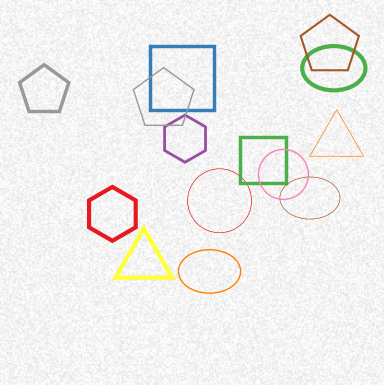[{"shape": "hexagon", "thickness": 3, "radius": 0.35, "center": [0.292, 0.444]}, {"shape": "circle", "thickness": 0.5, "radius": 0.42, "center": [0.57, 0.478]}, {"shape": "square", "thickness": 2.5, "radius": 0.42, "center": [0.473, 0.796]}, {"shape": "oval", "thickness": 3, "radius": 0.41, "center": [0.867, 0.823]}, {"shape": "square", "thickness": 2.5, "radius": 0.29, "center": [0.683, 0.584]}, {"shape": "hexagon", "thickness": 2, "radius": 0.31, "center": [0.481, 0.64]}, {"shape": "triangle", "thickness": 0.5, "radius": 0.4, "center": [0.875, 0.634]}, {"shape": "oval", "thickness": 1, "radius": 0.4, "center": [0.544, 0.295]}, {"shape": "triangle", "thickness": 3, "radius": 0.43, "center": [0.374, 0.321]}, {"shape": "oval", "thickness": 0.5, "radius": 0.39, "center": [0.805, 0.486]}, {"shape": "pentagon", "thickness": 1.5, "radius": 0.4, "center": [0.857, 0.882]}, {"shape": "circle", "thickness": 1, "radius": 0.32, "center": [0.736, 0.547]}, {"shape": "pentagon", "thickness": 2.5, "radius": 0.34, "center": [0.115, 0.765]}, {"shape": "pentagon", "thickness": 1, "radius": 0.41, "center": [0.425, 0.742]}]